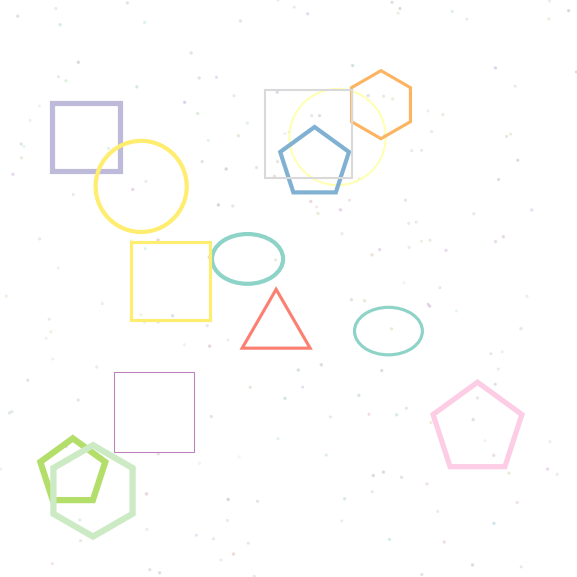[{"shape": "oval", "thickness": 1.5, "radius": 0.29, "center": [0.673, 0.426]}, {"shape": "oval", "thickness": 2, "radius": 0.31, "center": [0.429, 0.551]}, {"shape": "circle", "thickness": 1, "radius": 0.42, "center": [0.585, 0.762]}, {"shape": "square", "thickness": 2.5, "radius": 0.29, "center": [0.149, 0.762]}, {"shape": "triangle", "thickness": 1.5, "radius": 0.34, "center": [0.478, 0.43]}, {"shape": "pentagon", "thickness": 2, "radius": 0.31, "center": [0.545, 0.717]}, {"shape": "hexagon", "thickness": 1.5, "radius": 0.29, "center": [0.66, 0.818]}, {"shape": "pentagon", "thickness": 3, "radius": 0.3, "center": [0.126, 0.181]}, {"shape": "pentagon", "thickness": 2.5, "radius": 0.4, "center": [0.827, 0.256]}, {"shape": "square", "thickness": 1, "radius": 0.38, "center": [0.533, 0.767]}, {"shape": "square", "thickness": 0.5, "radius": 0.35, "center": [0.267, 0.285]}, {"shape": "hexagon", "thickness": 3, "radius": 0.4, "center": [0.161, 0.149]}, {"shape": "square", "thickness": 1.5, "radius": 0.34, "center": [0.295, 0.512]}, {"shape": "circle", "thickness": 2, "radius": 0.39, "center": [0.244, 0.676]}]